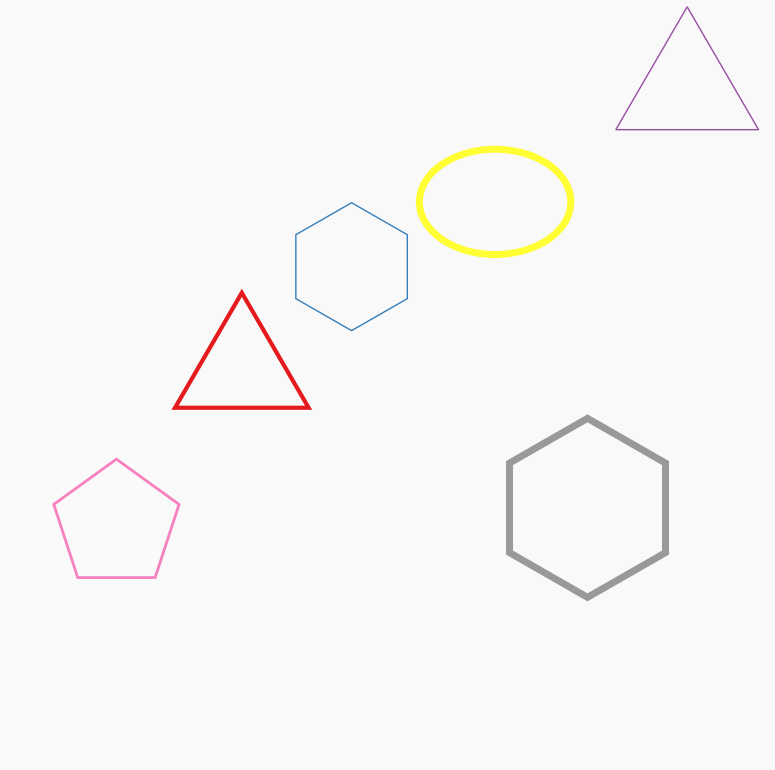[{"shape": "triangle", "thickness": 1.5, "radius": 0.5, "center": [0.312, 0.52]}, {"shape": "hexagon", "thickness": 0.5, "radius": 0.42, "center": [0.454, 0.654]}, {"shape": "triangle", "thickness": 0.5, "radius": 0.53, "center": [0.887, 0.885]}, {"shape": "oval", "thickness": 2.5, "radius": 0.49, "center": [0.639, 0.738]}, {"shape": "pentagon", "thickness": 1, "radius": 0.42, "center": [0.15, 0.319]}, {"shape": "hexagon", "thickness": 2.5, "radius": 0.58, "center": [0.758, 0.34]}]